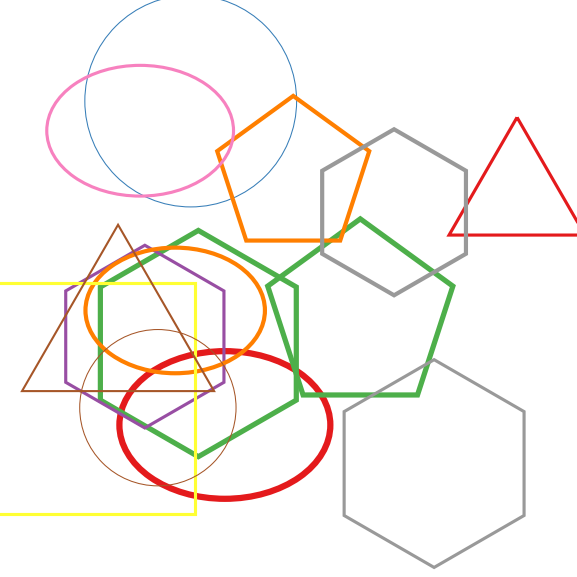[{"shape": "triangle", "thickness": 1.5, "radius": 0.68, "center": [0.895, 0.66]}, {"shape": "oval", "thickness": 3, "radius": 0.91, "center": [0.389, 0.263]}, {"shape": "circle", "thickness": 0.5, "radius": 0.92, "center": [0.33, 0.824]}, {"shape": "pentagon", "thickness": 2.5, "radius": 0.84, "center": [0.624, 0.452]}, {"shape": "hexagon", "thickness": 2.5, "radius": 0.98, "center": [0.343, 0.404]}, {"shape": "hexagon", "thickness": 1.5, "radius": 0.79, "center": [0.251, 0.416]}, {"shape": "oval", "thickness": 2, "radius": 0.78, "center": [0.303, 0.462]}, {"shape": "pentagon", "thickness": 2, "radius": 0.69, "center": [0.508, 0.695]}, {"shape": "square", "thickness": 1.5, "radius": 1.0, "center": [0.138, 0.31]}, {"shape": "circle", "thickness": 0.5, "radius": 0.68, "center": [0.273, 0.293]}, {"shape": "triangle", "thickness": 1, "radius": 0.96, "center": [0.204, 0.418]}, {"shape": "oval", "thickness": 1.5, "radius": 0.81, "center": [0.243, 0.773]}, {"shape": "hexagon", "thickness": 1.5, "radius": 0.9, "center": [0.752, 0.196]}, {"shape": "hexagon", "thickness": 2, "radius": 0.72, "center": [0.682, 0.632]}]